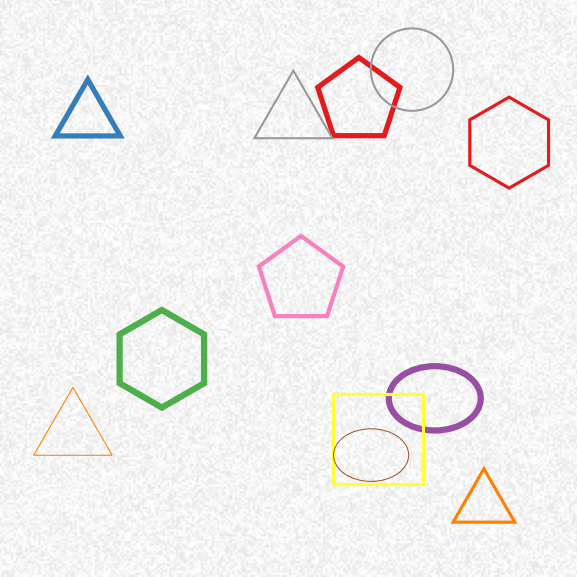[{"shape": "pentagon", "thickness": 2.5, "radius": 0.37, "center": [0.621, 0.825]}, {"shape": "hexagon", "thickness": 1.5, "radius": 0.39, "center": [0.882, 0.752]}, {"shape": "triangle", "thickness": 2.5, "radius": 0.33, "center": [0.152, 0.796]}, {"shape": "hexagon", "thickness": 3, "radius": 0.42, "center": [0.28, 0.378]}, {"shape": "oval", "thickness": 3, "radius": 0.4, "center": [0.753, 0.309]}, {"shape": "triangle", "thickness": 0.5, "radius": 0.39, "center": [0.126, 0.25]}, {"shape": "triangle", "thickness": 1.5, "radius": 0.31, "center": [0.838, 0.126]}, {"shape": "square", "thickness": 1.5, "radius": 0.39, "center": [0.655, 0.239]}, {"shape": "oval", "thickness": 0.5, "radius": 0.33, "center": [0.643, 0.211]}, {"shape": "pentagon", "thickness": 2, "radius": 0.38, "center": [0.521, 0.514]}, {"shape": "circle", "thickness": 1, "radius": 0.36, "center": [0.713, 0.879]}, {"shape": "triangle", "thickness": 1, "radius": 0.39, "center": [0.508, 0.799]}]